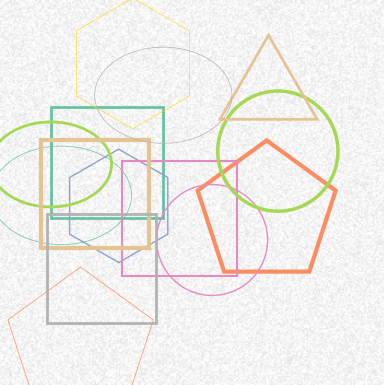[{"shape": "square", "thickness": 2, "radius": 0.72, "center": [0.278, 0.578]}, {"shape": "oval", "thickness": 0.5, "radius": 0.91, "center": [0.159, 0.493]}, {"shape": "pentagon", "thickness": 3, "radius": 0.94, "center": [0.693, 0.447]}, {"shape": "pentagon", "thickness": 0.5, "radius": 0.99, "center": [0.209, 0.108]}, {"shape": "hexagon", "thickness": 1, "radius": 0.74, "center": [0.308, 0.465]}, {"shape": "circle", "thickness": 1, "radius": 0.72, "center": [0.551, 0.377]}, {"shape": "square", "thickness": 1.5, "radius": 0.75, "center": [0.467, 0.433]}, {"shape": "oval", "thickness": 2, "radius": 0.79, "center": [0.132, 0.573]}, {"shape": "circle", "thickness": 2.5, "radius": 0.78, "center": [0.722, 0.607]}, {"shape": "hexagon", "thickness": 0.5, "radius": 0.85, "center": [0.345, 0.835]}, {"shape": "square", "thickness": 3, "radius": 0.7, "center": [0.247, 0.496]}, {"shape": "triangle", "thickness": 2, "radius": 0.73, "center": [0.697, 0.763]}, {"shape": "oval", "thickness": 0.5, "radius": 0.89, "center": [0.424, 0.753]}, {"shape": "square", "thickness": 2, "radius": 0.71, "center": [0.263, 0.304]}]